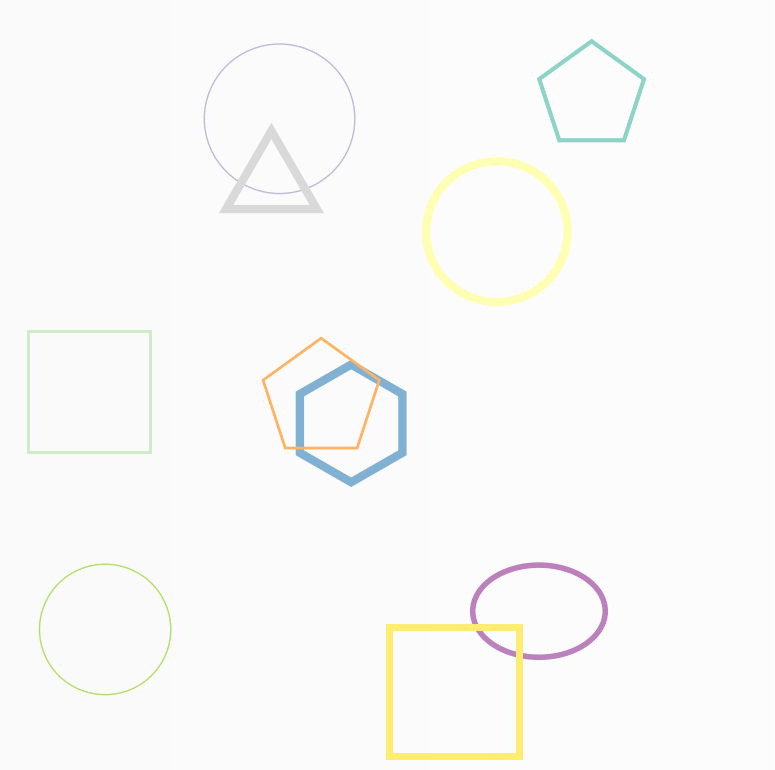[{"shape": "pentagon", "thickness": 1.5, "radius": 0.36, "center": [0.763, 0.875]}, {"shape": "circle", "thickness": 3, "radius": 0.46, "center": [0.641, 0.699]}, {"shape": "circle", "thickness": 0.5, "radius": 0.49, "center": [0.361, 0.846]}, {"shape": "hexagon", "thickness": 3, "radius": 0.38, "center": [0.453, 0.45]}, {"shape": "pentagon", "thickness": 1, "radius": 0.39, "center": [0.414, 0.482]}, {"shape": "circle", "thickness": 0.5, "radius": 0.42, "center": [0.136, 0.183]}, {"shape": "triangle", "thickness": 3, "radius": 0.34, "center": [0.35, 0.762]}, {"shape": "oval", "thickness": 2, "radius": 0.43, "center": [0.695, 0.206]}, {"shape": "square", "thickness": 1, "radius": 0.39, "center": [0.114, 0.491]}, {"shape": "square", "thickness": 2.5, "radius": 0.42, "center": [0.586, 0.102]}]